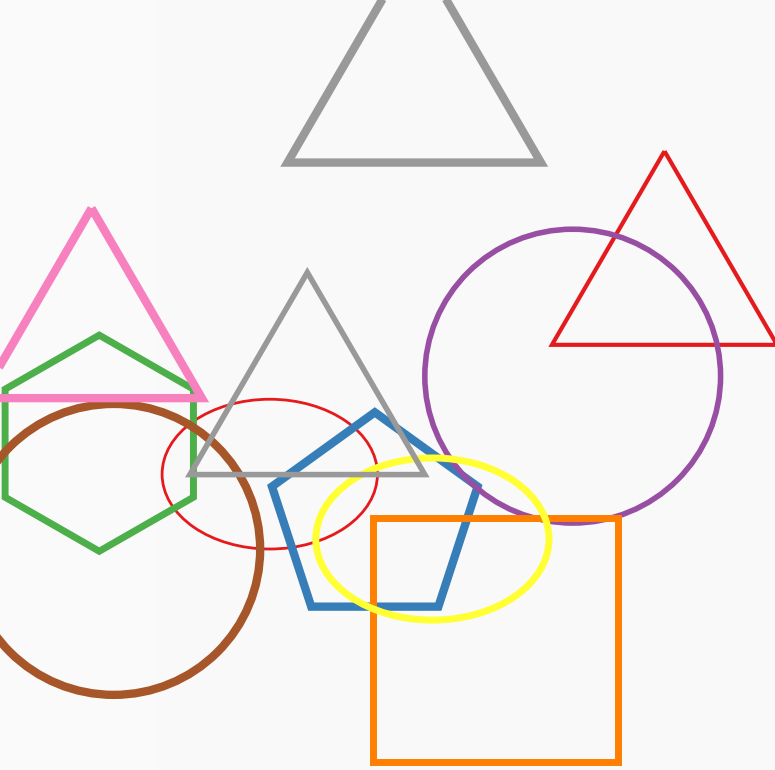[{"shape": "triangle", "thickness": 1.5, "radius": 0.84, "center": [0.857, 0.636]}, {"shape": "oval", "thickness": 1, "radius": 0.69, "center": [0.348, 0.384]}, {"shape": "pentagon", "thickness": 3, "radius": 0.7, "center": [0.484, 0.325]}, {"shape": "hexagon", "thickness": 2.5, "radius": 0.7, "center": [0.128, 0.424]}, {"shape": "circle", "thickness": 2, "radius": 0.95, "center": [0.739, 0.512]}, {"shape": "square", "thickness": 2.5, "radius": 0.79, "center": [0.639, 0.169]}, {"shape": "oval", "thickness": 2.5, "radius": 0.75, "center": [0.558, 0.3]}, {"shape": "circle", "thickness": 3, "radius": 0.94, "center": [0.147, 0.286]}, {"shape": "triangle", "thickness": 3, "radius": 0.82, "center": [0.118, 0.565]}, {"shape": "triangle", "thickness": 3, "radius": 0.94, "center": [0.534, 0.883]}, {"shape": "triangle", "thickness": 2, "radius": 0.88, "center": [0.397, 0.471]}]